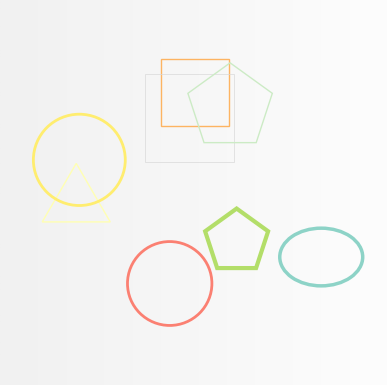[{"shape": "oval", "thickness": 2.5, "radius": 0.54, "center": [0.829, 0.332]}, {"shape": "triangle", "thickness": 1, "radius": 0.51, "center": [0.197, 0.474]}, {"shape": "circle", "thickness": 2, "radius": 0.54, "center": [0.438, 0.264]}, {"shape": "square", "thickness": 1, "radius": 0.43, "center": [0.503, 0.759]}, {"shape": "pentagon", "thickness": 3, "radius": 0.43, "center": [0.611, 0.373]}, {"shape": "square", "thickness": 0.5, "radius": 0.57, "center": [0.489, 0.693]}, {"shape": "pentagon", "thickness": 1, "radius": 0.57, "center": [0.594, 0.722]}, {"shape": "circle", "thickness": 2, "radius": 0.59, "center": [0.205, 0.585]}]